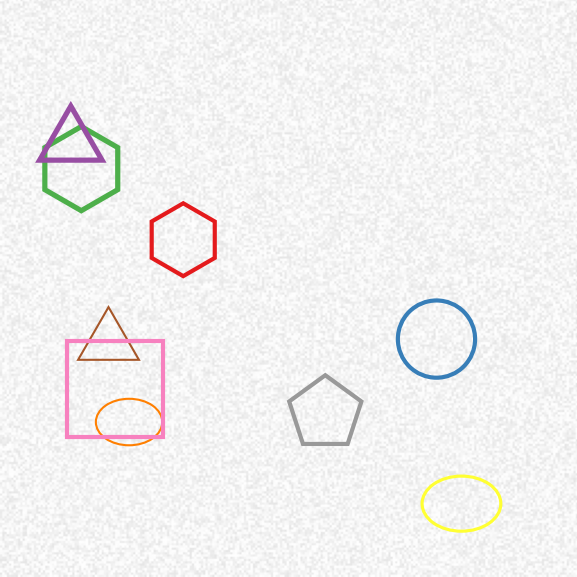[{"shape": "hexagon", "thickness": 2, "radius": 0.32, "center": [0.317, 0.584]}, {"shape": "circle", "thickness": 2, "radius": 0.33, "center": [0.756, 0.412]}, {"shape": "hexagon", "thickness": 2.5, "radius": 0.36, "center": [0.141, 0.707]}, {"shape": "triangle", "thickness": 2.5, "radius": 0.31, "center": [0.123, 0.753]}, {"shape": "oval", "thickness": 1, "radius": 0.29, "center": [0.224, 0.268]}, {"shape": "oval", "thickness": 1.5, "radius": 0.34, "center": [0.799, 0.127]}, {"shape": "triangle", "thickness": 1, "radius": 0.3, "center": [0.188, 0.407]}, {"shape": "square", "thickness": 2, "radius": 0.42, "center": [0.199, 0.326]}, {"shape": "pentagon", "thickness": 2, "radius": 0.33, "center": [0.563, 0.284]}]